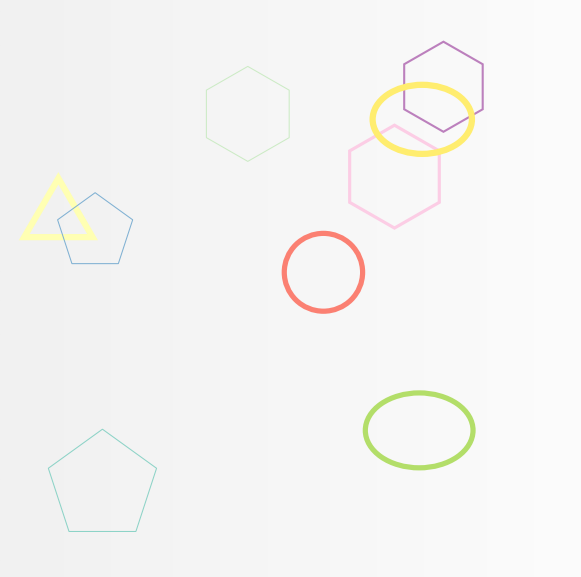[{"shape": "pentagon", "thickness": 0.5, "radius": 0.49, "center": [0.176, 0.158]}, {"shape": "triangle", "thickness": 3, "radius": 0.34, "center": [0.1, 0.622]}, {"shape": "circle", "thickness": 2.5, "radius": 0.34, "center": [0.556, 0.528]}, {"shape": "pentagon", "thickness": 0.5, "radius": 0.34, "center": [0.164, 0.598]}, {"shape": "oval", "thickness": 2.5, "radius": 0.46, "center": [0.721, 0.254]}, {"shape": "hexagon", "thickness": 1.5, "radius": 0.45, "center": [0.679, 0.693]}, {"shape": "hexagon", "thickness": 1, "radius": 0.39, "center": [0.763, 0.849]}, {"shape": "hexagon", "thickness": 0.5, "radius": 0.41, "center": [0.426, 0.802]}, {"shape": "oval", "thickness": 3, "radius": 0.43, "center": [0.726, 0.792]}]